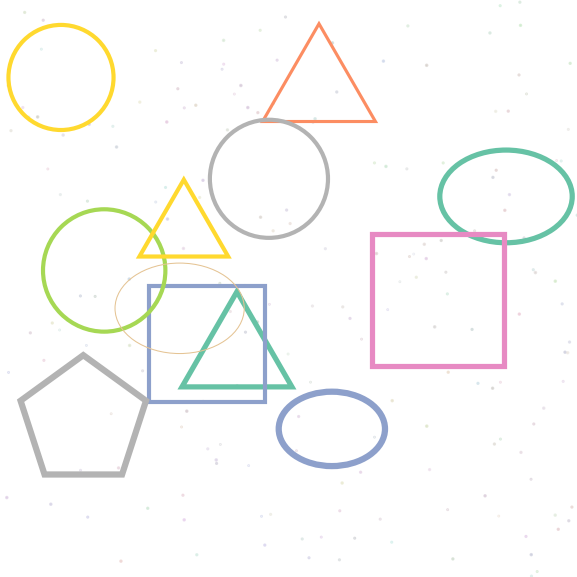[{"shape": "triangle", "thickness": 2.5, "radius": 0.55, "center": [0.41, 0.384]}, {"shape": "oval", "thickness": 2.5, "radius": 0.57, "center": [0.876, 0.659]}, {"shape": "triangle", "thickness": 1.5, "radius": 0.56, "center": [0.552, 0.845]}, {"shape": "square", "thickness": 2, "radius": 0.5, "center": [0.359, 0.404]}, {"shape": "oval", "thickness": 3, "radius": 0.46, "center": [0.575, 0.256]}, {"shape": "square", "thickness": 2.5, "radius": 0.57, "center": [0.759, 0.48]}, {"shape": "circle", "thickness": 2, "radius": 0.53, "center": [0.18, 0.531]}, {"shape": "circle", "thickness": 2, "radius": 0.45, "center": [0.106, 0.865]}, {"shape": "triangle", "thickness": 2, "radius": 0.44, "center": [0.318, 0.599]}, {"shape": "oval", "thickness": 0.5, "radius": 0.56, "center": [0.311, 0.465]}, {"shape": "pentagon", "thickness": 3, "radius": 0.57, "center": [0.144, 0.27]}, {"shape": "circle", "thickness": 2, "radius": 0.51, "center": [0.466, 0.69]}]